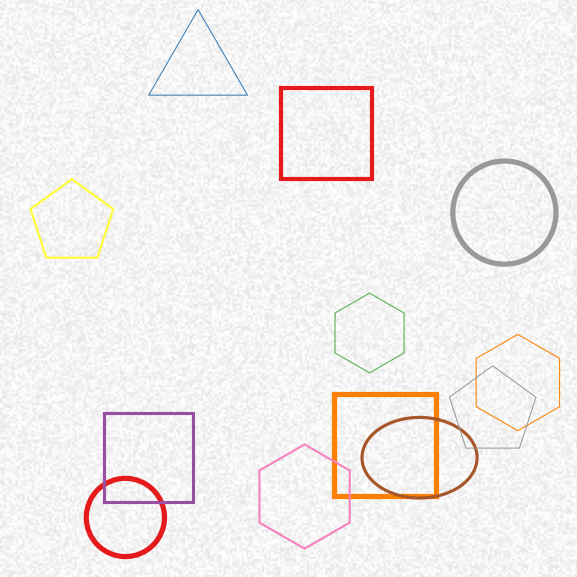[{"shape": "square", "thickness": 2, "radius": 0.39, "center": [0.565, 0.768]}, {"shape": "circle", "thickness": 2.5, "radius": 0.34, "center": [0.217, 0.103]}, {"shape": "triangle", "thickness": 0.5, "radius": 0.49, "center": [0.343, 0.884]}, {"shape": "hexagon", "thickness": 0.5, "radius": 0.35, "center": [0.64, 0.423]}, {"shape": "square", "thickness": 1.5, "radius": 0.39, "center": [0.257, 0.206]}, {"shape": "square", "thickness": 2.5, "radius": 0.44, "center": [0.667, 0.228]}, {"shape": "hexagon", "thickness": 0.5, "radius": 0.42, "center": [0.897, 0.337]}, {"shape": "pentagon", "thickness": 1, "radius": 0.38, "center": [0.124, 0.614]}, {"shape": "oval", "thickness": 1.5, "radius": 0.5, "center": [0.726, 0.207]}, {"shape": "hexagon", "thickness": 1, "radius": 0.45, "center": [0.527, 0.139]}, {"shape": "pentagon", "thickness": 0.5, "radius": 0.39, "center": [0.853, 0.287]}, {"shape": "circle", "thickness": 2.5, "radius": 0.45, "center": [0.873, 0.631]}]